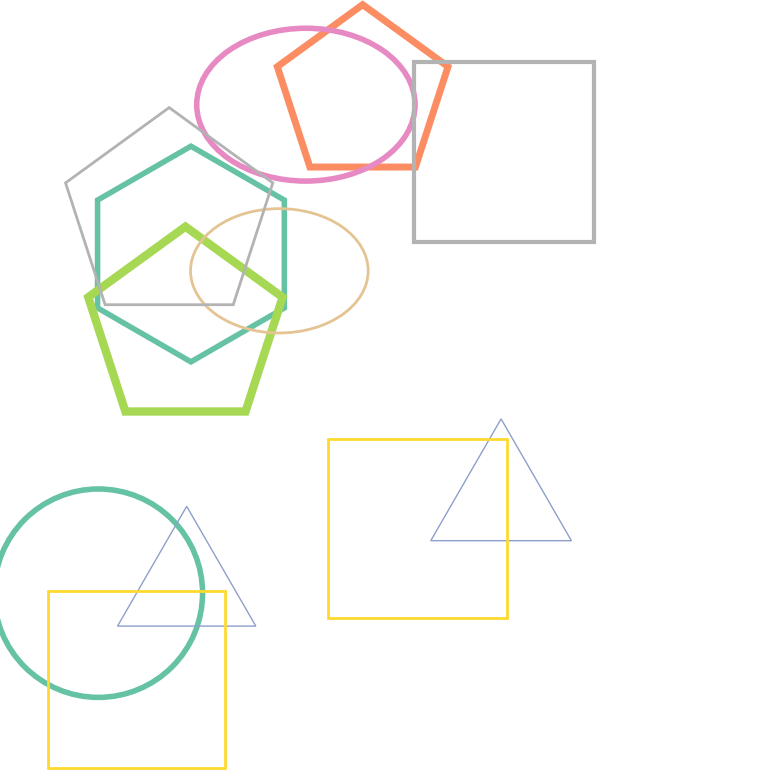[{"shape": "circle", "thickness": 2, "radius": 0.68, "center": [0.128, 0.23]}, {"shape": "hexagon", "thickness": 2, "radius": 0.7, "center": [0.248, 0.67]}, {"shape": "pentagon", "thickness": 2.5, "radius": 0.58, "center": [0.471, 0.877]}, {"shape": "triangle", "thickness": 0.5, "radius": 0.52, "center": [0.242, 0.239]}, {"shape": "triangle", "thickness": 0.5, "radius": 0.53, "center": [0.651, 0.351]}, {"shape": "oval", "thickness": 2, "radius": 0.71, "center": [0.397, 0.864]}, {"shape": "pentagon", "thickness": 3, "radius": 0.66, "center": [0.241, 0.573]}, {"shape": "square", "thickness": 1, "radius": 0.57, "center": [0.177, 0.118]}, {"shape": "square", "thickness": 1, "radius": 0.58, "center": [0.542, 0.313]}, {"shape": "oval", "thickness": 1, "radius": 0.58, "center": [0.363, 0.648]}, {"shape": "pentagon", "thickness": 1, "radius": 0.71, "center": [0.22, 0.719]}, {"shape": "square", "thickness": 1.5, "radius": 0.59, "center": [0.655, 0.802]}]